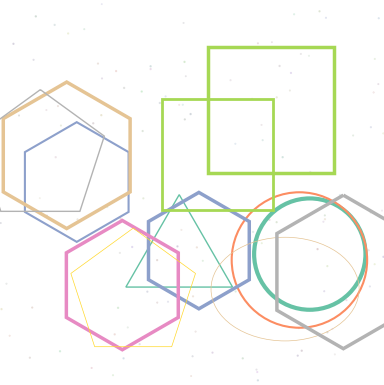[{"shape": "circle", "thickness": 3, "radius": 0.72, "center": [0.805, 0.34]}, {"shape": "triangle", "thickness": 1, "radius": 0.8, "center": [0.465, 0.334]}, {"shape": "circle", "thickness": 1.5, "radius": 0.88, "center": [0.778, 0.325]}, {"shape": "hexagon", "thickness": 1.5, "radius": 0.78, "center": [0.199, 0.527]}, {"shape": "hexagon", "thickness": 2.5, "radius": 0.76, "center": [0.517, 0.349]}, {"shape": "hexagon", "thickness": 2.5, "radius": 0.84, "center": [0.318, 0.259]}, {"shape": "square", "thickness": 2.5, "radius": 0.82, "center": [0.705, 0.714]}, {"shape": "square", "thickness": 2, "radius": 0.72, "center": [0.565, 0.599]}, {"shape": "pentagon", "thickness": 0.5, "radius": 0.85, "center": [0.346, 0.237]}, {"shape": "oval", "thickness": 0.5, "radius": 0.96, "center": [0.74, 0.249]}, {"shape": "hexagon", "thickness": 2.5, "radius": 0.95, "center": [0.173, 0.597]}, {"shape": "pentagon", "thickness": 1, "radius": 0.87, "center": [0.105, 0.592]}, {"shape": "hexagon", "thickness": 2.5, "radius": 1.0, "center": [0.892, 0.294]}]